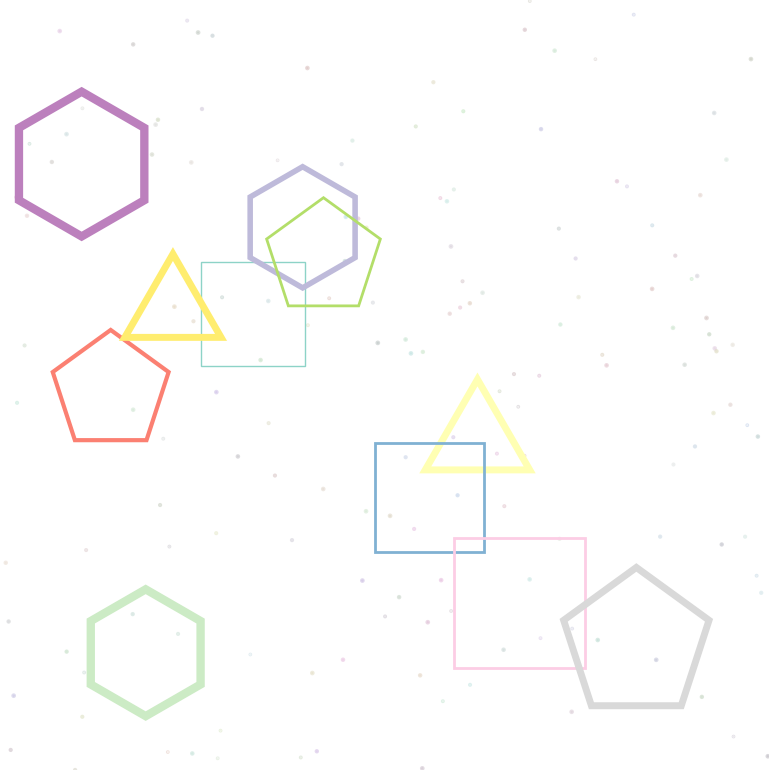[{"shape": "square", "thickness": 0.5, "radius": 0.34, "center": [0.328, 0.592]}, {"shape": "triangle", "thickness": 2.5, "radius": 0.39, "center": [0.62, 0.429]}, {"shape": "hexagon", "thickness": 2, "radius": 0.39, "center": [0.393, 0.705]}, {"shape": "pentagon", "thickness": 1.5, "radius": 0.4, "center": [0.144, 0.492]}, {"shape": "square", "thickness": 1, "radius": 0.35, "center": [0.558, 0.354]}, {"shape": "pentagon", "thickness": 1, "radius": 0.39, "center": [0.42, 0.666]}, {"shape": "square", "thickness": 1, "radius": 0.42, "center": [0.675, 0.217]}, {"shape": "pentagon", "thickness": 2.5, "radius": 0.5, "center": [0.826, 0.164]}, {"shape": "hexagon", "thickness": 3, "radius": 0.47, "center": [0.106, 0.787]}, {"shape": "hexagon", "thickness": 3, "radius": 0.41, "center": [0.189, 0.152]}, {"shape": "triangle", "thickness": 2.5, "radius": 0.36, "center": [0.225, 0.598]}]